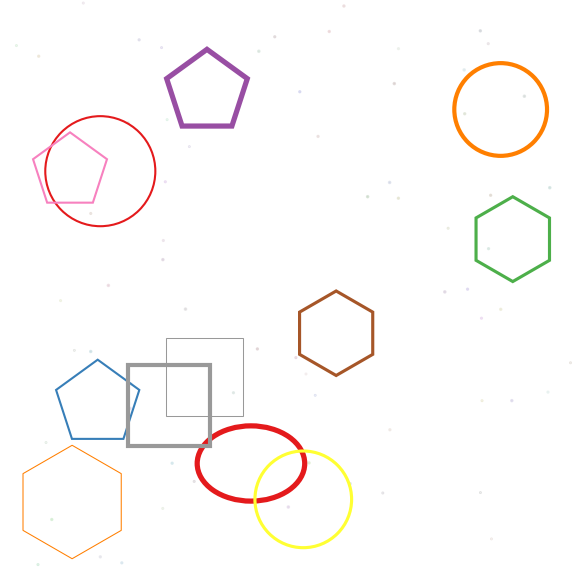[{"shape": "circle", "thickness": 1, "radius": 0.48, "center": [0.174, 0.703]}, {"shape": "oval", "thickness": 2.5, "radius": 0.47, "center": [0.435, 0.197]}, {"shape": "pentagon", "thickness": 1, "radius": 0.38, "center": [0.169, 0.3]}, {"shape": "hexagon", "thickness": 1.5, "radius": 0.37, "center": [0.888, 0.585]}, {"shape": "pentagon", "thickness": 2.5, "radius": 0.37, "center": [0.358, 0.84]}, {"shape": "hexagon", "thickness": 0.5, "radius": 0.49, "center": [0.125, 0.13]}, {"shape": "circle", "thickness": 2, "radius": 0.4, "center": [0.867, 0.81]}, {"shape": "circle", "thickness": 1.5, "radius": 0.42, "center": [0.525, 0.134]}, {"shape": "hexagon", "thickness": 1.5, "radius": 0.37, "center": [0.582, 0.422]}, {"shape": "pentagon", "thickness": 1, "radius": 0.34, "center": [0.121, 0.703]}, {"shape": "square", "thickness": 2, "radius": 0.35, "center": [0.293, 0.297]}, {"shape": "square", "thickness": 0.5, "radius": 0.34, "center": [0.354, 0.346]}]